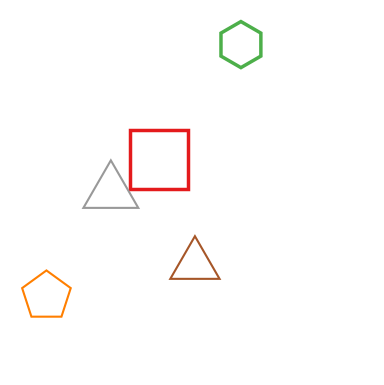[{"shape": "square", "thickness": 2.5, "radius": 0.38, "center": [0.412, 0.586]}, {"shape": "hexagon", "thickness": 2.5, "radius": 0.3, "center": [0.626, 0.884]}, {"shape": "pentagon", "thickness": 1.5, "radius": 0.33, "center": [0.121, 0.231]}, {"shape": "triangle", "thickness": 1.5, "radius": 0.37, "center": [0.506, 0.313]}, {"shape": "triangle", "thickness": 1.5, "radius": 0.41, "center": [0.288, 0.501]}]